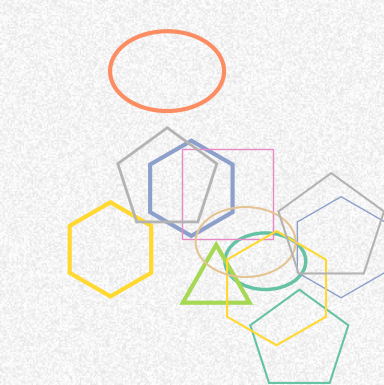[{"shape": "pentagon", "thickness": 1.5, "radius": 0.67, "center": [0.778, 0.114]}, {"shape": "oval", "thickness": 2.5, "radius": 0.52, "center": [0.689, 0.321]}, {"shape": "oval", "thickness": 3, "radius": 0.74, "center": [0.434, 0.815]}, {"shape": "hexagon", "thickness": 1, "radius": 0.66, "center": [0.886, 0.358]}, {"shape": "hexagon", "thickness": 3, "radius": 0.62, "center": [0.497, 0.511]}, {"shape": "square", "thickness": 1, "radius": 0.59, "center": [0.591, 0.497]}, {"shape": "triangle", "thickness": 3, "radius": 0.5, "center": [0.562, 0.264]}, {"shape": "hexagon", "thickness": 1.5, "radius": 0.74, "center": [0.718, 0.252]}, {"shape": "hexagon", "thickness": 3, "radius": 0.61, "center": [0.287, 0.352]}, {"shape": "oval", "thickness": 1.5, "radius": 0.65, "center": [0.638, 0.371]}, {"shape": "pentagon", "thickness": 1.5, "radius": 0.72, "center": [0.86, 0.406]}, {"shape": "pentagon", "thickness": 2, "radius": 0.68, "center": [0.435, 0.533]}]